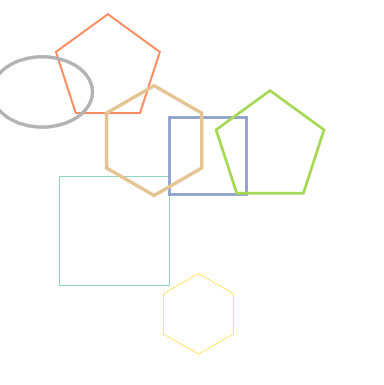[{"shape": "square", "thickness": 0.5, "radius": 0.71, "center": [0.296, 0.401]}, {"shape": "pentagon", "thickness": 1.5, "radius": 0.71, "center": [0.28, 0.821]}, {"shape": "square", "thickness": 2, "radius": 0.5, "center": [0.538, 0.596]}, {"shape": "pentagon", "thickness": 2, "radius": 0.74, "center": [0.701, 0.617]}, {"shape": "hexagon", "thickness": 0.5, "radius": 0.52, "center": [0.516, 0.185]}, {"shape": "hexagon", "thickness": 2.5, "radius": 0.71, "center": [0.4, 0.635]}, {"shape": "oval", "thickness": 2.5, "radius": 0.65, "center": [0.11, 0.761]}]